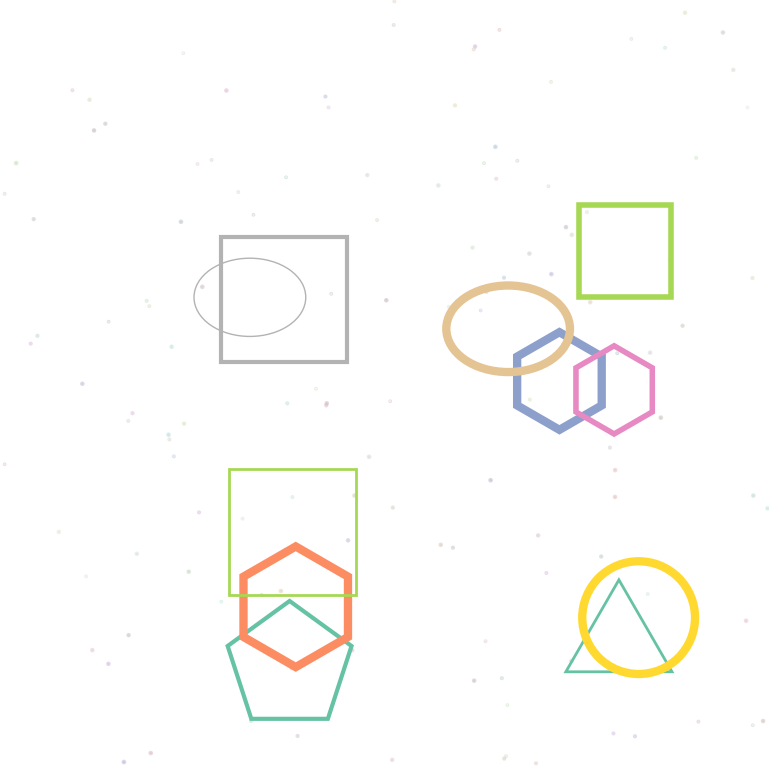[{"shape": "pentagon", "thickness": 1.5, "radius": 0.42, "center": [0.376, 0.135]}, {"shape": "triangle", "thickness": 1, "radius": 0.4, "center": [0.804, 0.167]}, {"shape": "hexagon", "thickness": 3, "radius": 0.39, "center": [0.384, 0.212]}, {"shape": "hexagon", "thickness": 3, "radius": 0.32, "center": [0.727, 0.505]}, {"shape": "hexagon", "thickness": 2, "radius": 0.29, "center": [0.798, 0.494]}, {"shape": "square", "thickness": 2, "radius": 0.3, "center": [0.812, 0.674]}, {"shape": "square", "thickness": 1, "radius": 0.41, "center": [0.38, 0.309]}, {"shape": "circle", "thickness": 3, "radius": 0.37, "center": [0.829, 0.198]}, {"shape": "oval", "thickness": 3, "radius": 0.4, "center": [0.66, 0.573]}, {"shape": "square", "thickness": 1.5, "radius": 0.41, "center": [0.369, 0.611]}, {"shape": "oval", "thickness": 0.5, "radius": 0.36, "center": [0.325, 0.614]}]